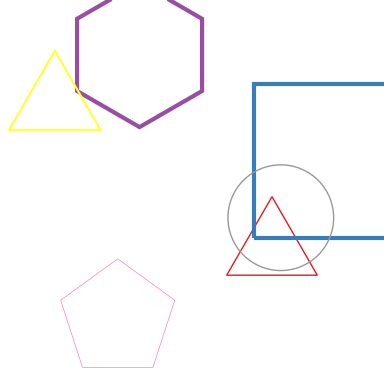[{"shape": "triangle", "thickness": 1, "radius": 0.68, "center": [0.706, 0.353]}, {"shape": "square", "thickness": 3, "radius": 1.0, "center": [0.859, 0.581]}, {"shape": "hexagon", "thickness": 3, "radius": 0.94, "center": [0.362, 0.857]}, {"shape": "triangle", "thickness": 1.5, "radius": 0.68, "center": [0.142, 0.731]}, {"shape": "pentagon", "thickness": 0.5, "radius": 0.78, "center": [0.306, 0.172]}, {"shape": "circle", "thickness": 1, "radius": 0.69, "center": [0.729, 0.435]}]